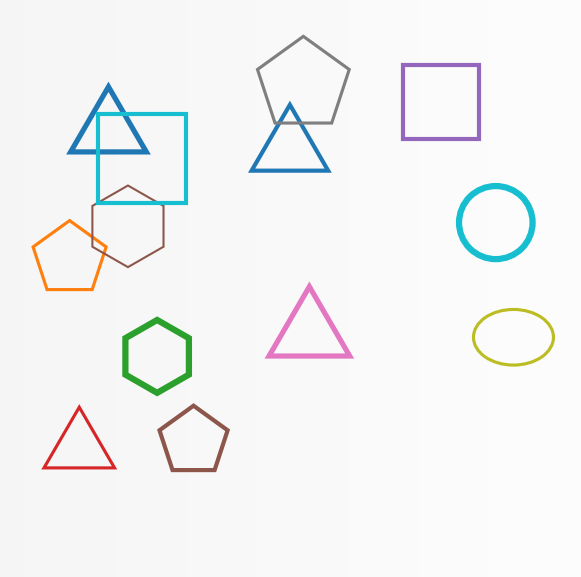[{"shape": "triangle", "thickness": 2, "radius": 0.38, "center": [0.499, 0.742]}, {"shape": "triangle", "thickness": 2.5, "radius": 0.38, "center": [0.187, 0.774]}, {"shape": "pentagon", "thickness": 1.5, "radius": 0.33, "center": [0.12, 0.551]}, {"shape": "hexagon", "thickness": 3, "radius": 0.32, "center": [0.27, 0.382]}, {"shape": "triangle", "thickness": 1.5, "radius": 0.35, "center": [0.136, 0.224]}, {"shape": "square", "thickness": 2, "radius": 0.32, "center": [0.759, 0.822]}, {"shape": "pentagon", "thickness": 2, "radius": 0.31, "center": [0.333, 0.235]}, {"shape": "hexagon", "thickness": 1, "radius": 0.35, "center": [0.22, 0.607]}, {"shape": "triangle", "thickness": 2.5, "radius": 0.4, "center": [0.532, 0.423]}, {"shape": "pentagon", "thickness": 1.5, "radius": 0.41, "center": [0.522, 0.853]}, {"shape": "oval", "thickness": 1.5, "radius": 0.34, "center": [0.883, 0.415]}, {"shape": "square", "thickness": 2, "radius": 0.38, "center": [0.245, 0.725]}, {"shape": "circle", "thickness": 3, "radius": 0.32, "center": [0.853, 0.614]}]